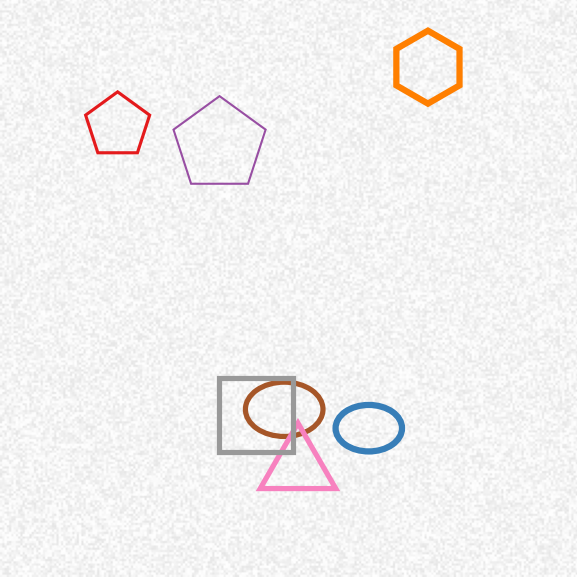[{"shape": "pentagon", "thickness": 1.5, "radius": 0.29, "center": [0.204, 0.782]}, {"shape": "oval", "thickness": 3, "radius": 0.29, "center": [0.639, 0.258]}, {"shape": "pentagon", "thickness": 1, "radius": 0.42, "center": [0.38, 0.749]}, {"shape": "hexagon", "thickness": 3, "radius": 0.32, "center": [0.741, 0.883]}, {"shape": "oval", "thickness": 2.5, "radius": 0.34, "center": [0.492, 0.29]}, {"shape": "triangle", "thickness": 2.5, "radius": 0.38, "center": [0.516, 0.191]}, {"shape": "square", "thickness": 2.5, "radius": 0.32, "center": [0.444, 0.28]}]